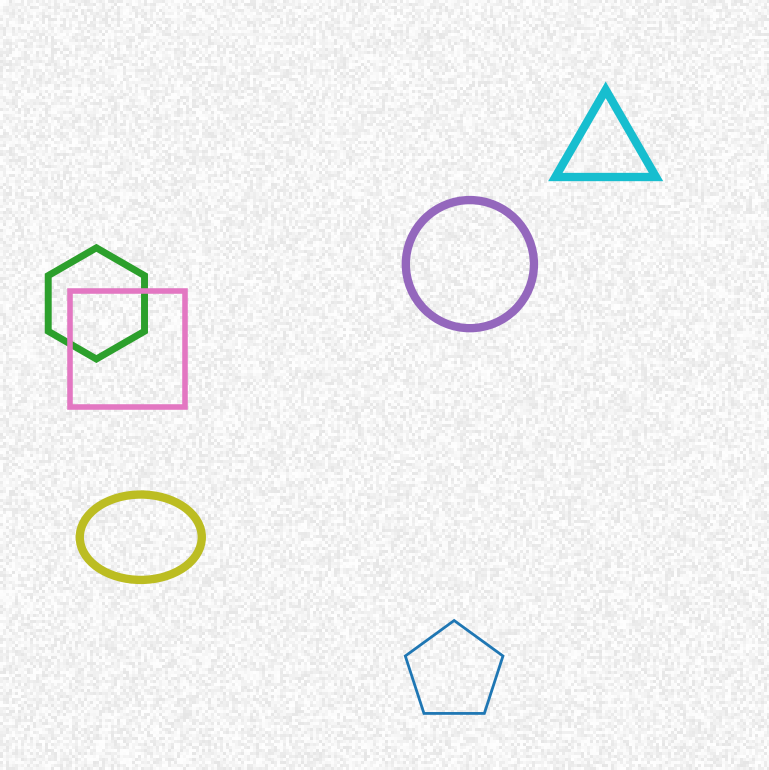[{"shape": "pentagon", "thickness": 1, "radius": 0.33, "center": [0.59, 0.127]}, {"shape": "hexagon", "thickness": 2.5, "radius": 0.36, "center": [0.125, 0.606]}, {"shape": "circle", "thickness": 3, "radius": 0.42, "center": [0.61, 0.657]}, {"shape": "square", "thickness": 2, "radius": 0.37, "center": [0.165, 0.547]}, {"shape": "oval", "thickness": 3, "radius": 0.4, "center": [0.183, 0.302]}, {"shape": "triangle", "thickness": 3, "radius": 0.38, "center": [0.787, 0.808]}]